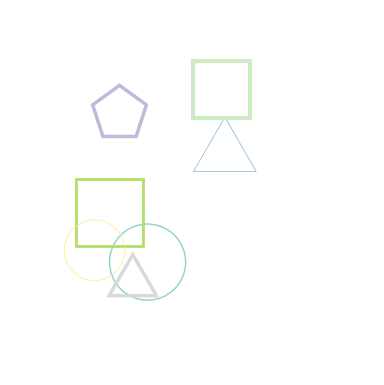[{"shape": "circle", "thickness": 1, "radius": 0.49, "center": [0.383, 0.319]}, {"shape": "pentagon", "thickness": 2.5, "radius": 0.37, "center": [0.31, 0.705]}, {"shape": "triangle", "thickness": 0.5, "radius": 0.47, "center": [0.584, 0.601]}, {"shape": "square", "thickness": 2, "radius": 0.44, "center": [0.284, 0.448]}, {"shape": "triangle", "thickness": 2.5, "radius": 0.36, "center": [0.345, 0.268]}, {"shape": "square", "thickness": 3, "radius": 0.37, "center": [0.576, 0.768]}, {"shape": "circle", "thickness": 0.5, "radius": 0.39, "center": [0.246, 0.35]}]